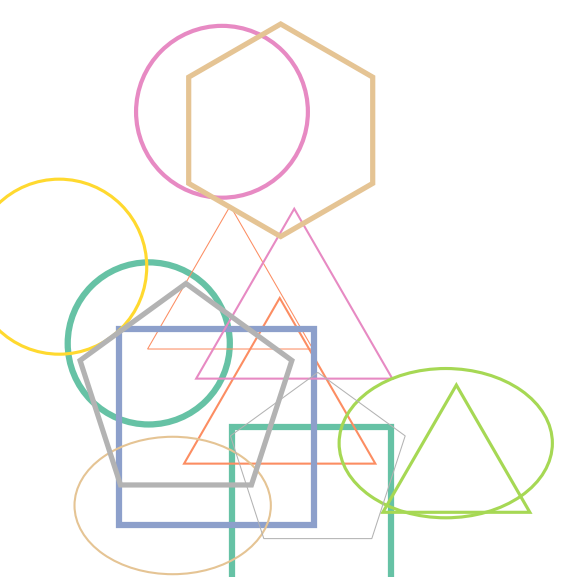[{"shape": "square", "thickness": 3, "radius": 0.69, "center": [0.54, 0.121]}, {"shape": "circle", "thickness": 3, "radius": 0.7, "center": [0.258, 0.404]}, {"shape": "triangle", "thickness": 1, "radius": 0.96, "center": [0.484, 0.292]}, {"shape": "triangle", "thickness": 0.5, "radius": 0.83, "center": [0.399, 0.477]}, {"shape": "square", "thickness": 3, "radius": 0.85, "center": [0.375, 0.259]}, {"shape": "circle", "thickness": 2, "radius": 0.74, "center": [0.384, 0.806]}, {"shape": "triangle", "thickness": 1, "radius": 0.98, "center": [0.51, 0.442]}, {"shape": "oval", "thickness": 1.5, "radius": 0.92, "center": [0.772, 0.232]}, {"shape": "triangle", "thickness": 1.5, "radius": 0.73, "center": [0.79, 0.186]}, {"shape": "circle", "thickness": 1.5, "radius": 0.76, "center": [0.103, 0.537]}, {"shape": "hexagon", "thickness": 2.5, "radius": 0.92, "center": [0.486, 0.774]}, {"shape": "oval", "thickness": 1, "radius": 0.85, "center": [0.299, 0.124]}, {"shape": "pentagon", "thickness": 0.5, "radius": 0.8, "center": [0.55, 0.195]}, {"shape": "pentagon", "thickness": 2.5, "radius": 0.96, "center": [0.322, 0.315]}]